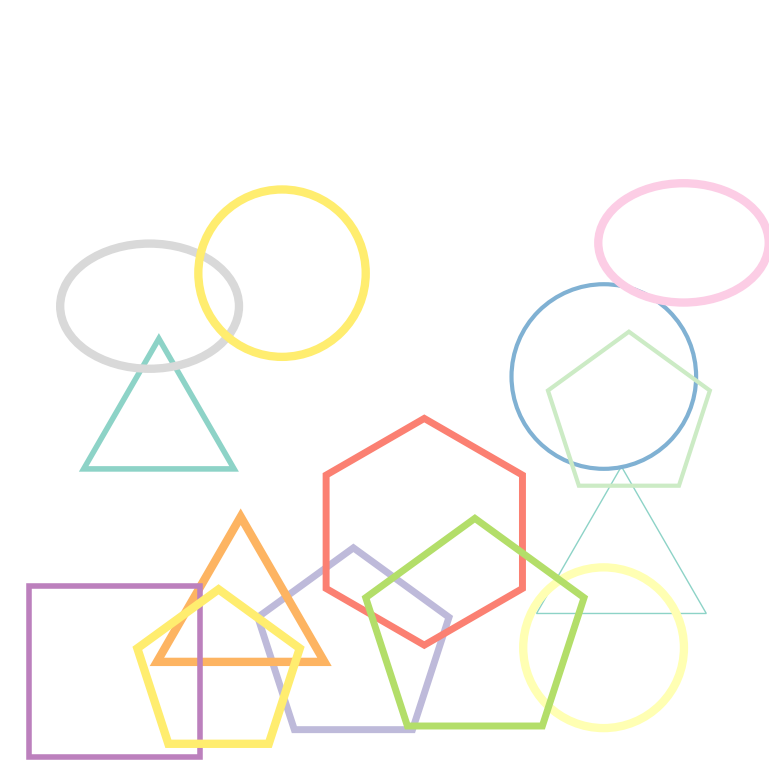[{"shape": "triangle", "thickness": 2, "radius": 0.56, "center": [0.206, 0.447]}, {"shape": "triangle", "thickness": 0.5, "radius": 0.64, "center": [0.807, 0.267]}, {"shape": "circle", "thickness": 3, "radius": 0.52, "center": [0.784, 0.159]}, {"shape": "pentagon", "thickness": 2.5, "radius": 0.65, "center": [0.459, 0.158]}, {"shape": "hexagon", "thickness": 2.5, "radius": 0.74, "center": [0.551, 0.309]}, {"shape": "circle", "thickness": 1.5, "radius": 0.6, "center": [0.784, 0.511]}, {"shape": "triangle", "thickness": 3, "radius": 0.63, "center": [0.313, 0.203]}, {"shape": "pentagon", "thickness": 2.5, "radius": 0.75, "center": [0.617, 0.178]}, {"shape": "oval", "thickness": 3, "radius": 0.55, "center": [0.888, 0.685]}, {"shape": "oval", "thickness": 3, "radius": 0.58, "center": [0.194, 0.602]}, {"shape": "square", "thickness": 2, "radius": 0.56, "center": [0.149, 0.128]}, {"shape": "pentagon", "thickness": 1.5, "radius": 0.55, "center": [0.817, 0.459]}, {"shape": "pentagon", "thickness": 3, "radius": 0.55, "center": [0.284, 0.124]}, {"shape": "circle", "thickness": 3, "radius": 0.54, "center": [0.366, 0.645]}]